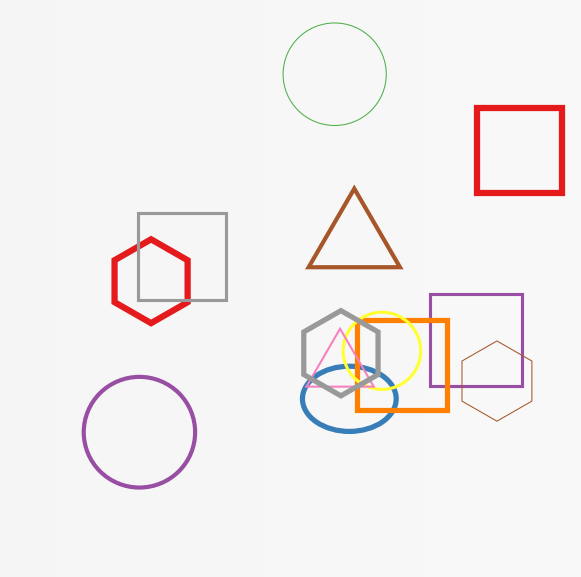[{"shape": "square", "thickness": 3, "radius": 0.37, "center": [0.894, 0.738]}, {"shape": "hexagon", "thickness": 3, "radius": 0.36, "center": [0.26, 0.512]}, {"shape": "oval", "thickness": 2.5, "radius": 0.4, "center": [0.601, 0.309]}, {"shape": "circle", "thickness": 0.5, "radius": 0.44, "center": [0.576, 0.871]}, {"shape": "circle", "thickness": 2, "radius": 0.48, "center": [0.24, 0.251]}, {"shape": "square", "thickness": 1.5, "radius": 0.4, "center": [0.819, 0.41]}, {"shape": "square", "thickness": 2.5, "radius": 0.39, "center": [0.691, 0.367]}, {"shape": "circle", "thickness": 1.5, "radius": 0.33, "center": [0.657, 0.392]}, {"shape": "triangle", "thickness": 2, "radius": 0.45, "center": [0.61, 0.582]}, {"shape": "hexagon", "thickness": 0.5, "radius": 0.35, "center": [0.855, 0.339]}, {"shape": "triangle", "thickness": 1, "radius": 0.33, "center": [0.585, 0.363]}, {"shape": "square", "thickness": 1.5, "radius": 0.38, "center": [0.314, 0.555]}, {"shape": "hexagon", "thickness": 2.5, "radius": 0.37, "center": [0.587, 0.387]}]